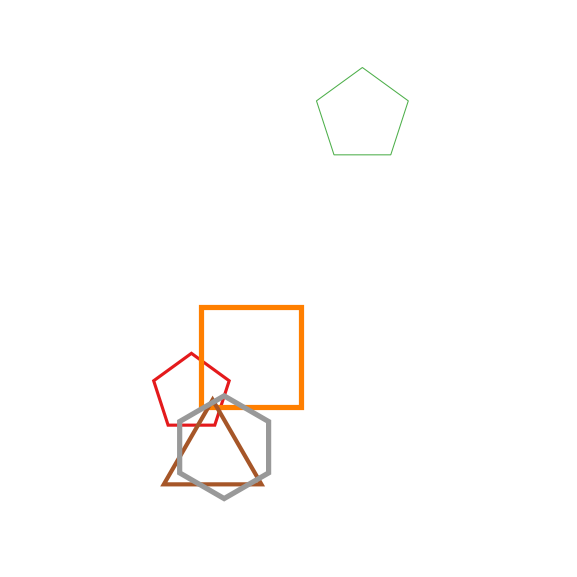[{"shape": "pentagon", "thickness": 1.5, "radius": 0.34, "center": [0.331, 0.319]}, {"shape": "pentagon", "thickness": 0.5, "radius": 0.42, "center": [0.628, 0.799]}, {"shape": "square", "thickness": 2.5, "radius": 0.43, "center": [0.434, 0.381]}, {"shape": "triangle", "thickness": 2, "radius": 0.49, "center": [0.368, 0.209]}, {"shape": "hexagon", "thickness": 2.5, "radius": 0.44, "center": [0.388, 0.225]}]